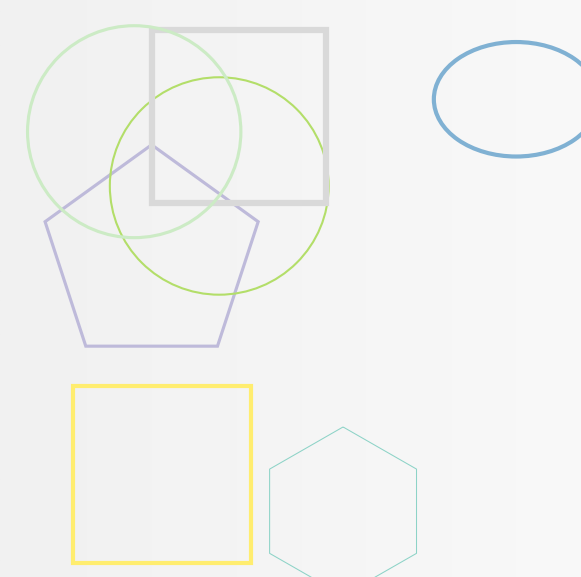[{"shape": "hexagon", "thickness": 0.5, "radius": 0.73, "center": [0.59, 0.114]}, {"shape": "pentagon", "thickness": 1.5, "radius": 0.96, "center": [0.261, 0.556]}, {"shape": "oval", "thickness": 2, "radius": 0.71, "center": [0.888, 0.827]}, {"shape": "circle", "thickness": 1, "radius": 0.94, "center": [0.377, 0.677]}, {"shape": "square", "thickness": 3, "radius": 0.75, "center": [0.411, 0.797]}, {"shape": "circle", "thickness": 1.5, "radius": 0.92, "center": [0.231, 0.771]}, {"shape": "square", "thickness": 2, "radius": 0.77, "center": [0.279, 0.177]}]